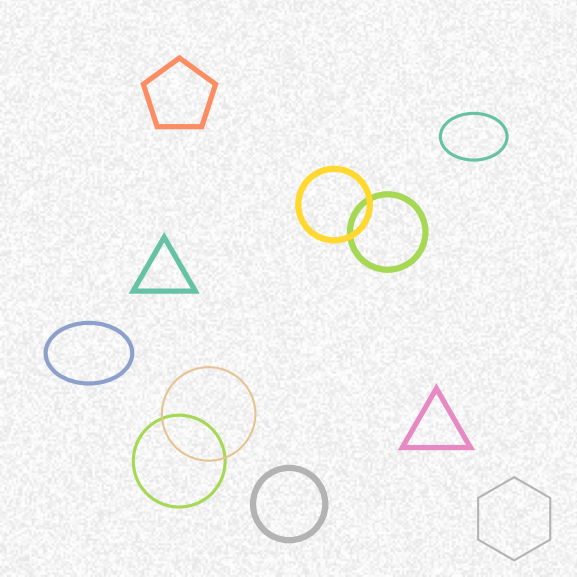[{"shape": "oval", "thickness": 1.5, "radius": 0.29, "center": [0.82, 0.762]}, {"shape": "triangle", "thickness": 2.5, "radius": 0.31, "center": [0.284, 0.526]}, {"shape": "pentagon", "thickness": 2.5, "radius": 0.33, "center": [0.311, 0.833]}, {"shape": "oval", "thickness": 2, "radius": 0.38, "center": [0.154, 0.388]}, {"shape": "triangle", "thickness": 2.5, "radius": 0.34, "center": [0.756, 0.258]}, {"shape": "circle", "thickness": 3, "radius": 0.33, "center": [0.671, 0.597]}, {"shape": "circle", "thickness": 1.5, "radius": 0.4, "center": [0.31, 0.201]}, {"shape": "circle", "thickness": 3, "radius": 0.31, "center": [0.578, 0.645]}, {"shape": "circle", "thickness": 1, "radius": 0.4, "center": [0.361, 0.282]}, {"shape": "hexagon", "thickness": 1, "radius": 0.36, "center": [0.89, 0.101]}, {"shape": "circle", "thickness": 3, "radius": 0.31, "center": [0.501, 0.126]}]